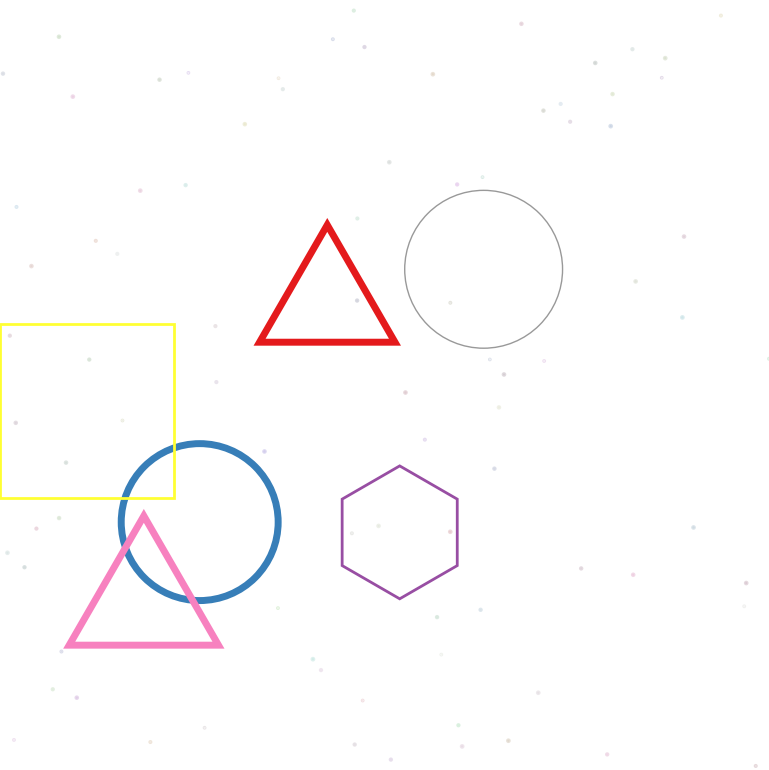[{"shape": "triangle", "thickness": 2.5, "radius": 0.51, "center": [0.425, 0.606]}, {"shape": "circle", "thickness": 2.5, "radius": 0.51, "center": [0.259, 0.322]}, {"shape": "hexagon", "thickness": 1, "radius": 0.43, "center": [0.519, 0.309]}, {"shape": "square", "thickness": 1, "radius": 0.56, "center": [0.112, 0.466]}, {"shape": "triangle", "thickness": 2.5, "radius": 0.56, "center": [0.187, 0.218]}, {"shape": "circle", "thickness": 0.5, "radius": 0.51, "center": [0.628, 0.65]}]